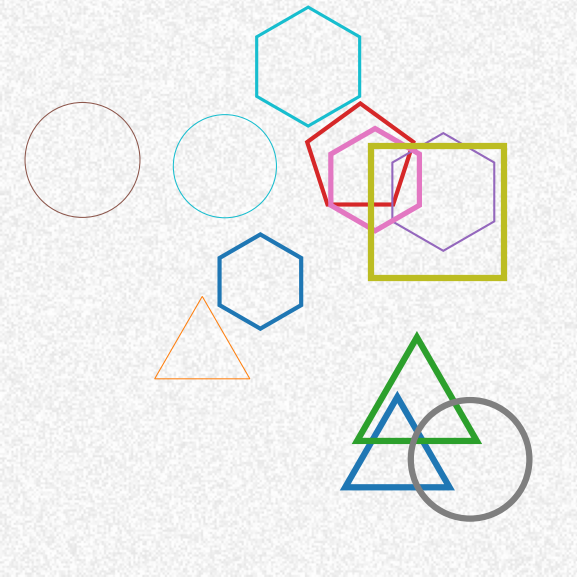[{"shape": "triangle", "thickness": 3, "radius": 0.52, "center": [0.688, 0.207]}, {"shape": "hexagon", "thickness": 2, "radius": 0.41, "center": [0.451, 0.512]}, {"shape": "triangle", "thickness": 0.5, "radius": 0.48, "center": [0.35, 0.391]}, {"shape": "triangle", "thickness": 3, "radius": 0.6, "center": [0.722, 0.295]}, {"shape": "pentagon", "thickness": 2, "radius": 0.48, "center": [0.624, 0.723]}, {"shape": "hexagon", "thickness": 1, "radius": 0.51, "center": [0.768, 0.667]}, {"shape": "circle", "thickness": 0.5, "radius": 0.5, "center": [0.143, 0.722]}, {"shape": "hexagon", "thickness": 2.5, "radius": 0.44, "center": [0.65, 0.688]}, {"shape": "circle", "thickness": 3, "radius": 0.51, "center": [0.814, 0.204]}, {"shape": "square", "thickness": 3, "radius": 0.58, "center": [0.758, 0.632]}, {"shape": "circle", "thickness": 0.5, "radius": 0.45, "center": [0.389, 0.711]}, {"shape": "hexagon", "thickness": 1.5, "radius": 0.51, "center": [0.534, 0.884]}]